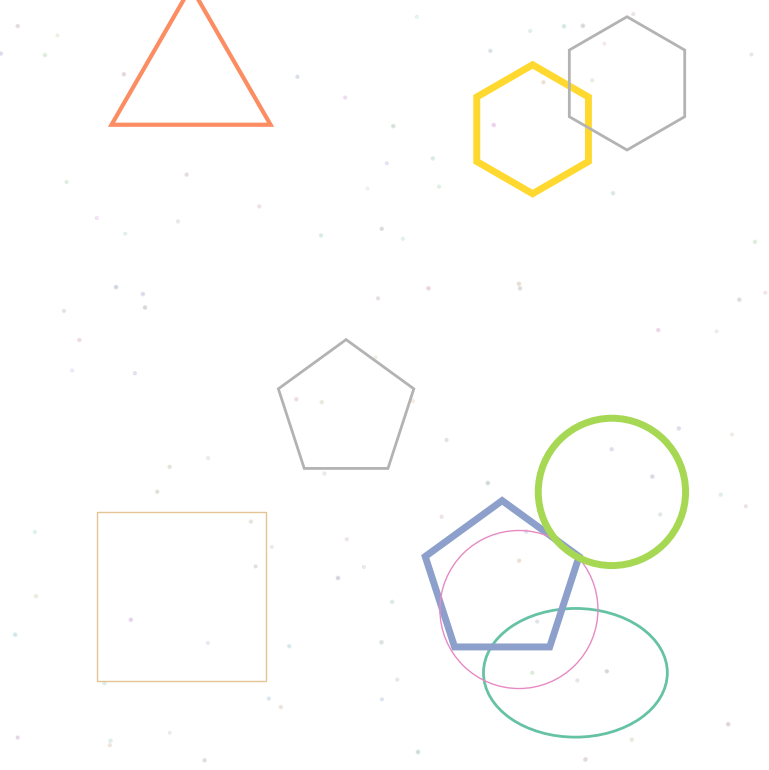[{"shape": "oval", "thickness": 1, "radius": 0.6, "center": [0.747, 0.126]}, {"shape": "triangle", "thickness": 1.5, "radius": 0.6, "center": [0.248, 0.898]}, {"shape": "pentagon", "thickness": 2.5, "radius": 0.53, "center": [0.652, 0.245]}, {"shape": "circle", "thickness": 0.5, "radius": 0.51, "center": [0.674, 0.208]}, {"shape": "circle", "thickness": 2.5, "radius": 0.48, "center": [0.795, 0.361]}, {"shape": "hexagon", "thickness": 2.5, "radius": 0.42, "center": [0.692, 0.832]}, {"shape": "square", "thickness": 0.5, "radius": 0.55, "center": [0.236, 0.225]}, {"shape": "pentagon", "thickness": 1, "radius": 0.46, "center": [0.449, 0.466]}, {"shape": "hexagon", "thickness": 1, "radius": 0.43, "center": [0.814, 0.892]}]